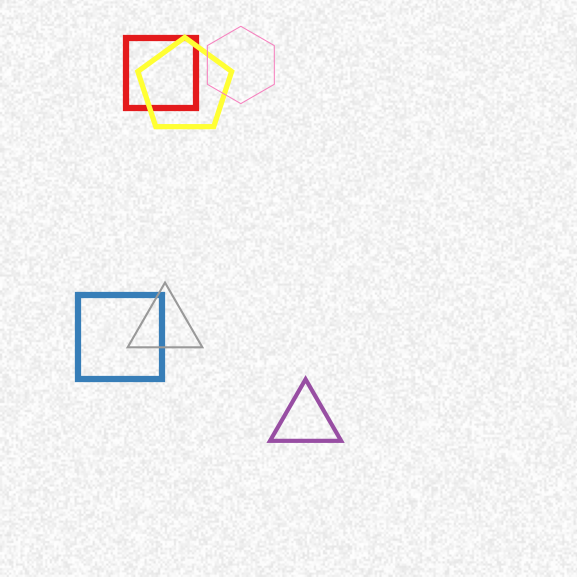[{"shape": "square", "thickness": 3, "radius": 0.3, "center": [0.279, 0.873]}, {"shape": "square", "thickness": 3, "radius": 0.36, "center": [0.208, 0.415]}, {"shape": "triangle", "thickness": 2, "radius": 0.36, "center": [0.529, 0.271]}, {"shape": "pentagon", "thickness": 2.5, "radius": 0.43, "center": [0.32, 0.849]}, {"shape": "hexagon", "thickness": 0.5, "radius": 0.33, "center": [0.417, 0.887]}, {"shape": "triangle", "thickness": 1, "radius": 0.37, "center": [0.286, 0.435]}]